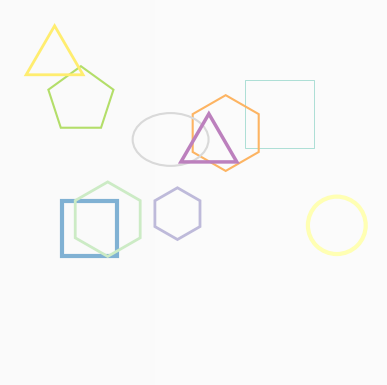[{"shape": "square", "thickness": 0.5, "radius": 0.44, "center": [0.721, 0.704]}, {"shape": "circle", "thickness": 3, "radius": 0.37, "center": [0.869, 0.415]}, {"shape": "hexagon", "thickness": 2, "radius": 0.34, "center": [0.458, 0.445]}, {"shape": "square", "thickness": 3, "radius": 0.36, "center": [0.23, 0.408]}, {"shape": "hexagon", "thickness": 1.5, "radius": 0.49, "center": [0.582, 0.654]}, {"shape": "pentagon", "thickness": 1.5, "radius": 0.44, "center": [0.209, 0.74]}, {"shape": "oval", "thickness": 1.5, "radius": 0.49, "center": [0.44, 0.638]}, {"shape": "triangle", "thickness": 2.5, "radius": 0.42, "center": [0.539, 0.621]}, {"shape": "hexagon", "thickness": 2, "radius": 0.48, "center": [0.278, 0.431]}, {"shape": "triangle", "thickness": 2, "radius": 0.42, "center": [0.141, 0.848]}]